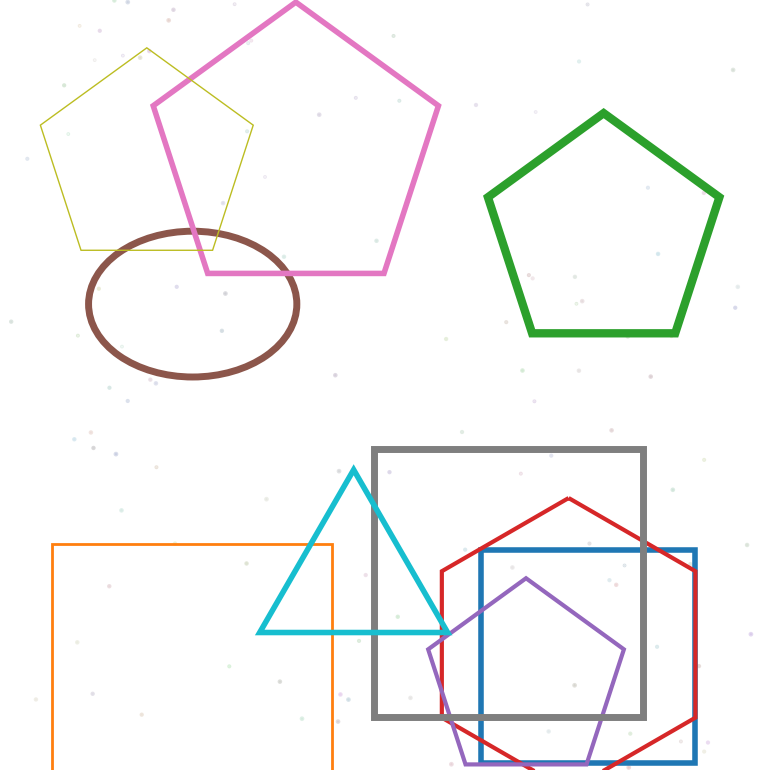[{"shape": "square", "thickness": 2, "radius": 0.69, "center": [0.764, 0.147]}, {"shape": "square", "thickness": 1, "radius": 0.91, "center": [0.249, 0.111]}, {"shape": "pentagon", "thickness": 3, "radius": 0.79, "center": [0.784, 0.695]}, {"shape": "hexagon", "thickness": 1.5, "radius": 0.95, "center": [0.738, 0.163]}, {"shape": "pentagon", "thickness": 1.5, "radius": 0.67, "center": [0.683, 0.115]}, {"shape": "oval", "thickness": 2.5, "radius": 0.68, "center": [0.25, 0.605]}, {"shape": "pentagon", "thickness": 2, "radius": 0.97, "center": [0.384, 0.802]}, {"shape": "square", "thickness": 2.5, "radius": 0.87, "center": [0.66, 0.243]}, {"shape": "pentagon", "thickness": 0.5, "radius": 0.73, "center": [0.191, 0.793]}, {"shape": "triangle", "thickness": 2, "radius": 0.7, "center": [0.459, 0.249]}]